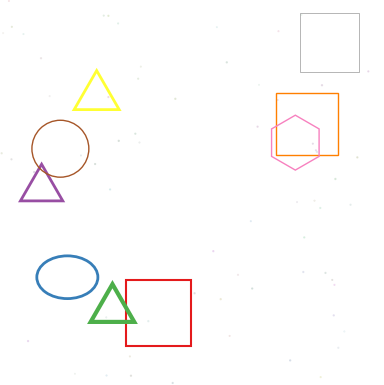[{"shape": "square", "thickness": 1.5, "radius": 0.42, "center": [0.411, 0.187]}, {"shape": "oval", "thickness": 2, "radius": 0.4, "center": [0.175, 0.28]}, {"shape": "triangle", "thickness": 3, "radius": 0.33, "center": [0.292, 0.197]}, {"shape": "triangle", "thickness": 2, "radius": 0.32, "center": [0.108, 0.51]}, {"shape": "square", "thickness": 1, "radius": 0.4, "center": [0.798, 0.678]}, {"shape": "triangle", "thickness": 2, "radius": 0.34, "center": [0.251, 0.749]}, {"shape": "circle", "thickness": 1, "radius": 0.37, "center": [0.157, 0.614]}, {"shape": "hexagon", "thickness": 1, "radius": 0.36, "center": [0.767, 0.629]}, {"shape": "square", "thickness": 0.5, "radius": 0.38, "center": [0.855, 0.889]}]